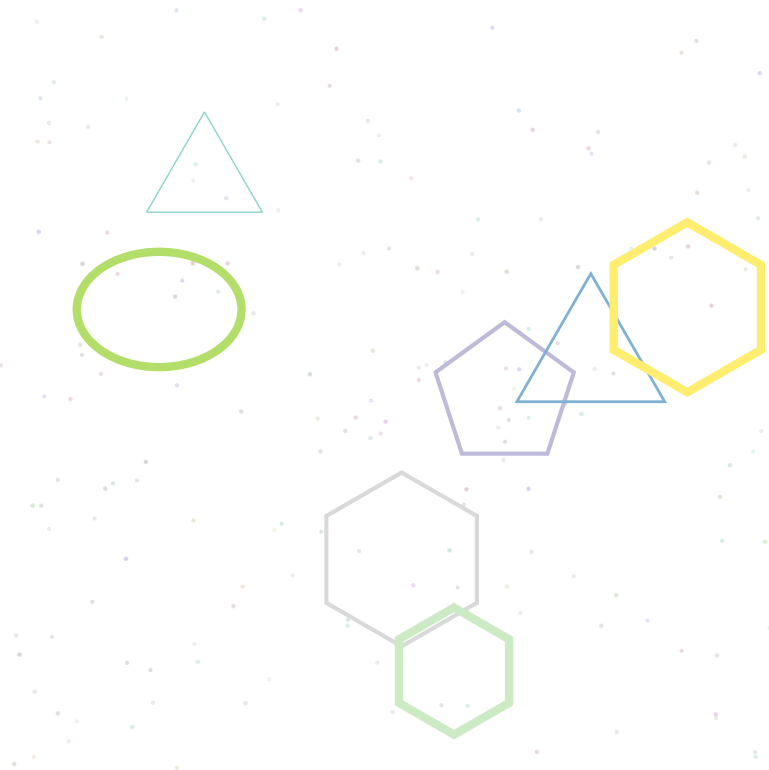[{"shape": "triangle", "thickness": 0.5, "radius": 0.43, "center": [0.266, 0.768]}, {"shape": "pentagon", "thickness": 1.5, "radius": 0.47, "center": [0.655, 0.487]}, {"shape": "triangle", "thickness": 1, "radius": 0.55, "center": [0.767, 0.534]}, {"shape": "oval", "thickness": 3, "radius": 0.54, "center": [0.207, 0.598]}, {"shape": "hexagon", "thickness": 1.5, "radius": 0.56, "center": [0.522, 0.273]}, {"shape": "hexagon", "thickness": 3, "radius": 0.41, "center": [0.59, 0.128]}, {"shape": "hexagon", "thickness": 3, "radius": 0.55, "center": [0.893, 0.601]}]